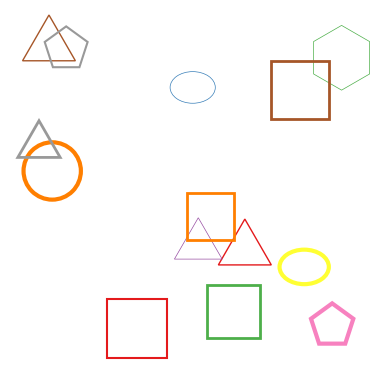[{"shape": "triangle", "thickness": 1, "radius": 0.4, "center": [0.636, 0.352]}, {"shape": "square", "thickness": 1.5, "radius": 0.39, "center": [0.357, 0.147]}, {"shape": "oval", "thickness": 0.5, "radius": 0.29, "center": [0.501, 0.773]}, {"shape": "hexagon", "thickness": 0.5, "radius": 0.42, "center": [0.887, 0.85]}, {"shape": "square", "thickness": 2, "radius": 0.35, "center": [0.607, 0.191]}, {"shape": "triangle", "thickness": 0.5, "radius": 0.36, "center": [0.515, 0.363]}, {"shape": "circle", "thickness": 3, "radius": 0.37, "center": [0.136, 0.556]}, {"shape": "square", "thickness": 2, "radius": 0.31, "center": [0.546, 0.438]}, {"shape": "oval", "thickness": 3, "radius": 0.32, "center": [0.79, 0.307]}, {"shape": "square", "thickness": 2, "radius": 0.38, "center": [0.779, 0.765]}, {"shape": "triangle", "thickness": 1, "radius": 0.4, "center": [0.127, 0.882]}, {"shape": "pentagon", "thickness": 3, "radius": 0.29, "center": [0.863, 0.154]}, {"shape": "pentagon", "thickness": 1.5, "radius": 0.29, "center": [0.172, 0.873]}, {"shape": "triangle", "thickness": 2, "radius": 0.32, "center": [0.101, 0.623]}]